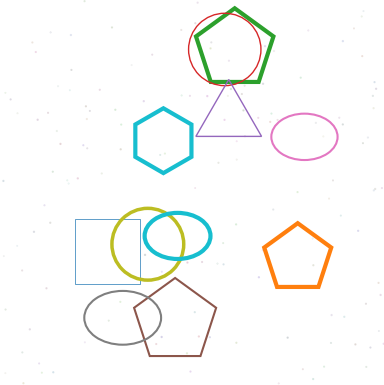[{"shape": "square", "thickness": 0.5, "radius": 0.42, "center": [0.279, 0.347]}, {"shape": "pentagon", "thickness": 3, "radius": 0.46, "center": [0.773, 0.329]}, {"shape": "pentagon", "thickness": 3, "radius": 0.53, "center": [0.61, 0.873]}, {"shape": "circle", "thickness": 1, "radius": 0.47, "center": [0.584, 0.872]}, {"shape": "triangle", "thickness": 1, "radius": 0.49, "center": [0.594, 0.695]}, {"shape": "pentagon", "thickness": 1.5, "radius": 0.56, "center": [0.455, 0.166]}, {"shape": "oval", "thickness": 1.5, "radius": 0.43, "center": [0.791, 0.645]}, {"shape": "oval", "thickness": 1.5, "radius": 0.5, "center": [0.319, 0.175]}, {"shape": "circle", "thickness": 2.5, "radius": 0.47, "center": [0.384, 0.366]}, {"shape": "oval", "thickness": 3, "radius": 0.43, "center": [0.461, 0.387]}, {"shape": "hexagon", "thickness": 3, "radius": 0.42, "center": [0.424, 0.635]}]